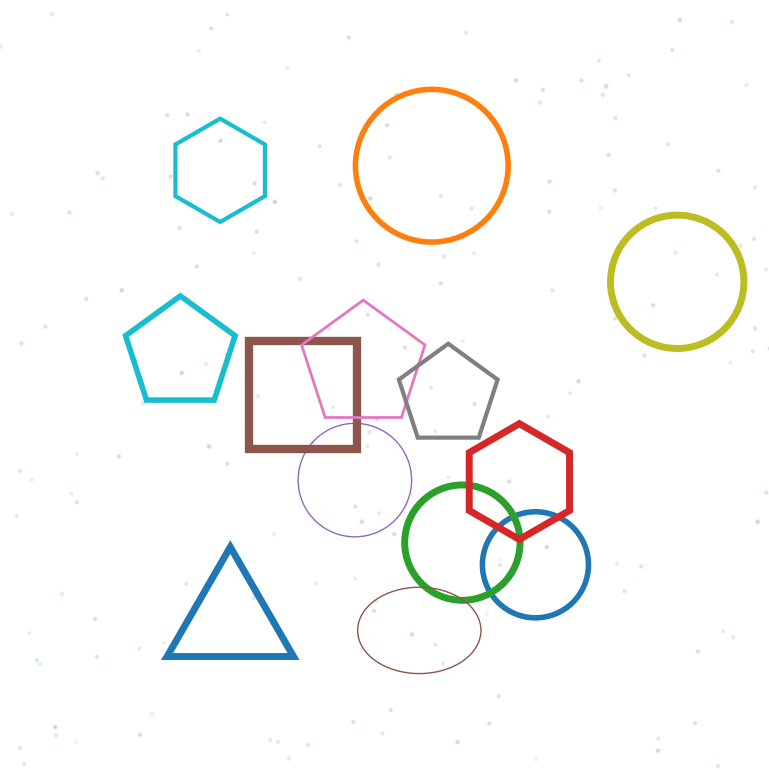[{"shape": "triangle", "thickness": 2.5, "radius": 0.47, "center": [0.299, 0.195]}, {"shape": "circle", "thickness": 2, "radius": 0.34, "center": [0.695, 0.267]}, {"shape": "circle", "thickness": 2, "radius": 0.5, "center": [0.561, 0.785]}, {"shape": "circle", "thickness": 2.5, "radius": 0.37, "center": [0.6, 0.295]}, {"shape": "hexagon", "thickness": 2.5, "radius": 0.38, "center": [0.675, 0.375]}, {"shape": "circle", "thickness": 0.5, "radius": 0.37, "center": [0.461, 0.377]}, {"shape": "square", "thickness": 3, "radius": 0.35, "center": [0.393, 0.487]}, {"shape": "oval", "thickness": 0.5, "radius": 0.4, "center": [0.545, 0.181]}, {"shape": "pentagon", "thickness": 1, "radius": 0.42, "center": [0.472, 0.526]}, {"shape": "pentagon", "thickness": 1.5, "radius": 0.34, "center": [0.582, 0.486]}, {"shape": "circle", "thickness": 2.5, "radius": 0.43, "center": [0.879, 0.634]}, {"shape": "pentagon", "thickness": 2, "radius": 0.37, "center": [0.234, 0.541]}, {"shape": "hexagon", "thickness": 1.5, "radius": 0.34, "center": [0.286, 0.779]}]